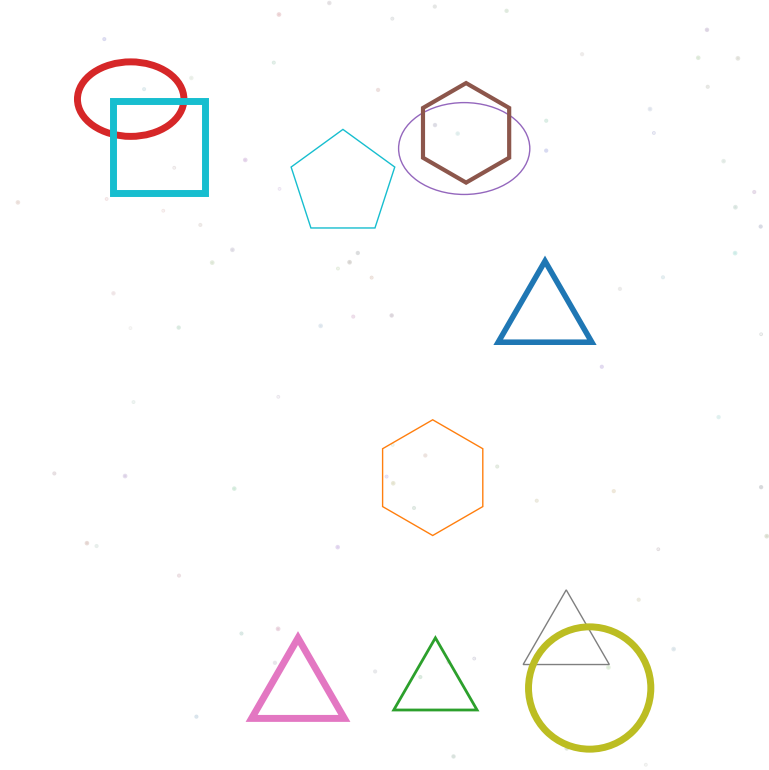[{"shape": "triangle", "thickness": 2, "radius": 0.35, "center": [0.708, 0.591]}, {"shape": "hexagon", "thickness": 0.5, "radius": 0.38, "center": [0.562, 0.38]}, {"shape": "triangle", "thickness": 1, "radius": 0.31, "center": [0.565, 0.109]}, {"shape": "oval", "thickness": 2.5, "radius": 0.35, "center": [0.17, 0.871]}, {"shape": "oval", "thickness": 0.5, "radius": 0.43, "center": [0.603, 0.807]}, {"shape": "hexagon", "thickness": 1.5, "radius": 0.32, "center": [0.605, 0.827]}, {"shape": "triangle", "thickness": 2.5, "radius": 0.35, "center": [0.387, 0.102]}, {"shape": "triangle", "thickness": 0.5, "radius": 0.32, "center": [0.735, 0.169]}, {"shape": "circle", "thickness": 2.5, "radius": 0.4, "center": [0.766, 0.106]}, {"shape": "square", "thickness": 2.5, "radius": 0.3, "center": [0.206, 0.809]}, {"shape": "pentagon", "thickness": 0.5, "radius": 0.35, "center": [0.445, 0.761]}]